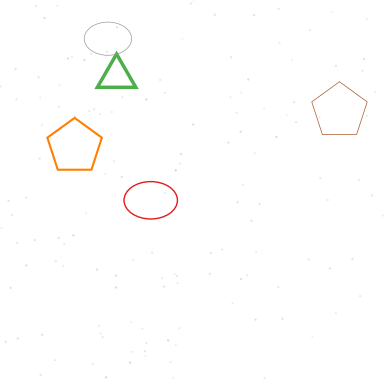[{"shape": "oval", "thickness": 1, "radius": 0.35, "center": [0.392, 0.48]}, {"shape": "triangle", "thickness": 2.5, "radius": 0.29, "center": [0.303, 0.802]}, {"shape": "pentagon", "thickness": 1.5, "radius": 0.37, "center": [0.194, 0.619]}, {"shape": "pentagon", "thickness": 0.5, "radius": 0.38, "center": [0.882, 0.712]}, {"shape": "oval", "thickness": 0.5, "radius": 0.31, "center": [0.28, 0.899]}]